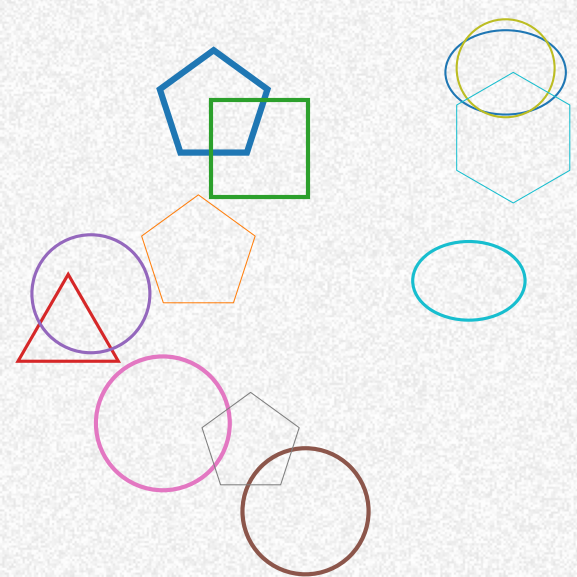[{"shape": "oval", "thickness": 1, "radius": 0.52, "center": [0.876, 0.874]}, {"shape": "pentagon", "thickness": 3, "radius": 0.49, "center": [0.37, 0.814]}, {"shape": "pentagon", "thickness": 0.5, "radius": 0.52, "center": [0.344, 0.558]}, {"shape": "square", "thickness": 2, "radius": 0.42, "center": [0.45, 0.742]}, {"shape": "triangle", "thickness": 1.5, "radius": 0.5, "center": [0.118, 0.424]}, {"shape": "circle", "thickness": 1.5, "radius": 0.51, "center": [0.157, 0.49]}, {"shape": "circle", "thickness": 2, "radius": 0.55, "center": [0.529, 0.114]}, {"shape": "circle", "thickness": 2, "radius": 0.58, "center": [0.282, 0.266]}, {"shape": "pentagon", "thickness": 0.5, "radius": 0.44, "center": [0.434, 0.231]}, {"shape": "circle", "thickness": 1, "radius": 0.42, "center": [0.876, 0.881]}, {"shape": "oval", "thickness": 1.5, "radius": 0.49, "center": [0.812, 0.513]}, {"shape": "hexagon", "thickness": 0.5, "radius": 0.57, "center": [0.889, 0.761]}]